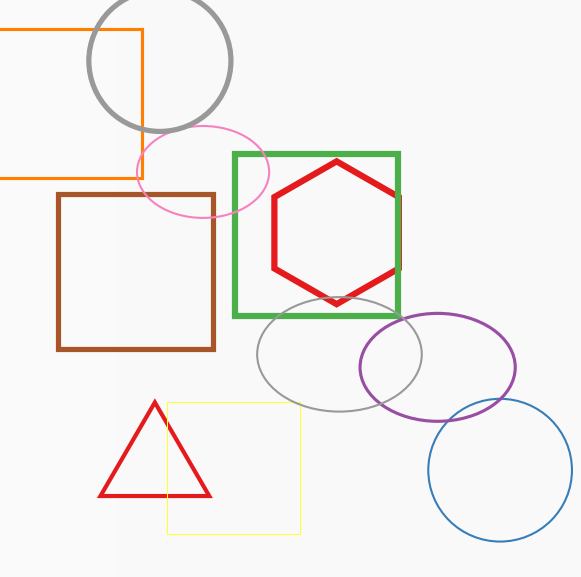[{"shape": "triangle", "thickness": 2, "radius": 0.54, "center": [0.266, 0.194]}, {"shape": "hexagon", "thickness": 3, "radius": 0.62, "center": [0.579, 0.596]}, {"shape": "circle", "thickness": 1, "radius": 0.62, "center": [0.86, 0.185]}, {"shape": "square", "thickness": 3, "radius": 0.7, "center": [0.544, 0.593]}, {"shape": "oval", "thickness": 1.5, "radius": 0.67, "center": [0.753, 0.363]}, {"shape": "square", "thickness": 1.5, "radius": 0.64, "center": [0.116, 0.82]}, {"shape": "square", "thickness": 0.5, "radius": 0.57, "center": [0.402, 0.189]}, {"shape": "square", "thickness": 2.5, "radius": 0.67, "center": [0.233, 0.529]}, {"shape": "oval", "thickness": 1, "radius": 0.57, "center": [0.349, 0.701]}, {"shape": "oval", "thickness": 1, "radius": 0.71, "center": [0.584, 0.386]}, {"shape": "circle", "thickness": 2.5, "radius": 0.61, "center": [0.275, 0.894]}]